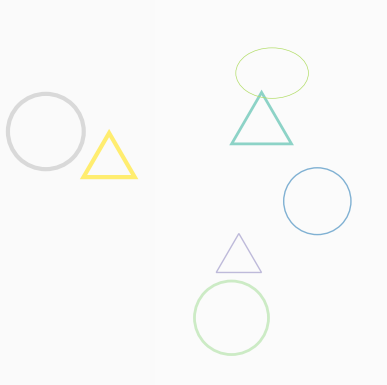[{"shape": "triangle", "thickness": 2, "radius": 0.45, "center": [0.675, 0.671]}, {"shape": "triangle", "thickness": 1, "radius": 0.34, "center": [0.616, 0.326]}, {"shape": "circle", "thickness": 1, "radius": 0.43, "center": [0.819, 0.477]}, {"shape": "oval", "thickness": 0.5, "radius": 0.47, "center": [0.702, 0.81]}, {"shape": "circle", "thickness": 3, "radius": 0.49, "center": [0.118, 0.658]}, {"shape": "circle", "thickness": 2, "radius": 0.48, "center": [0.597, 0.175]}, {"shape": "triangle", "thickness": 3, "radius": 0.38, "center": [0.282, 0.578]}]